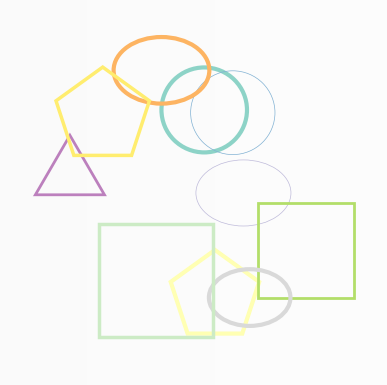[{"shape": "circle", "thickness": 3, "radius": 0.55, "center": [0.527, 0.714]}, {"shape": "pentagon", "thickness": 3, "radius": 0.6, "center": [0.555, 0.231]}, {"shape": "oval", "thickness": 0.5, "radius": 0.61, "center": [0.628, 0.499]}, {"shape": "circle", "thickness": 0.5, "radius": 0.54, "center": [0.601, 0.707]}, {"shape": "oval", "thickness": 3, "radius": 0.62, "center": [0.417, 0.817]}, {"shape": "square", "thickness": 2, "radius": 0.62, "center": [0.79, 0.35]}, {"shape": "oval", "thickness": 3, "radius": 0.53, "center": [0.644, 0.227]}, {"shape": "triangle", "thickness": 2, "radius": 0.51, "center": [0.18, 0.546]}, {"shape": "square", "thickness": 2.5, "radius": 0.74, "center": [0.403, 0.272]}, {"shape": "pentagon", "thickness": 2.5, "radius": 0.63, "center": [0.265, 0.699]}]